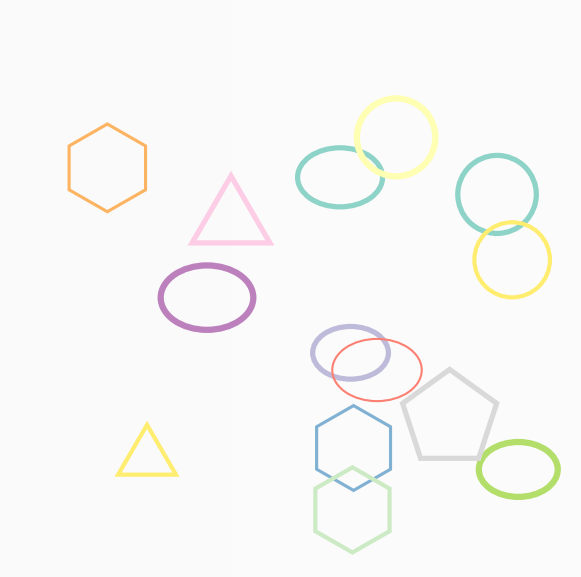[{"shape": "oval", "thickness": 2.5, "radius": 0.37, "center": [0.585, 0.692]}, {"shape": "circle", "thickness": 2.5, "radius": 0.34, "center": [0.855, 0.662]}, {"shape": "circle", "thickness": 3, "radius": 0.34, "center": [0.681, 0.761]}, {"shape": "oval", "thickness": 2.5, "radius": 0.33, "center": [0.603, 0.388]}, {"shape": "oval", "thickness": 1, "radius": 0.38, "center": [0.649, 0.358]}, {"shape": "hexagon", "thickness": 1.5, "radius": 0.37, "center": [0.608, 0.223]}, {"shape": "hexagon", "thickness": 1.5, "radius": 0.38, "center": [0.185, 0.708]}, {"shape": "oval", "thickness": 3, "radius": 0.34, "center": [0.892, 0.186]}, {"shape": "triangle", "thickness": 2.5, "radius": 0.39, "center": [0.397, 0.617]}, {"shape": "pentagon", "thickness": 2.5, "radius": 0.43, "center": [0.774, 0.274]}, {"shape": "oval", "thickness": 3, "radius": 0.4, "center": [0.356, 0.484]}, {"shape": "hexagon", "thickness": 2, "radius": 0.37, "center": [0.606, 0.116]}, {"shape": "triangle", "thickness": 2, "radius": 0.29, "center": [0.253, 0.206]}, {"shape": "circle", "thickness": 2, "radius": 0.33, "center": [0.881, 0.549]}]